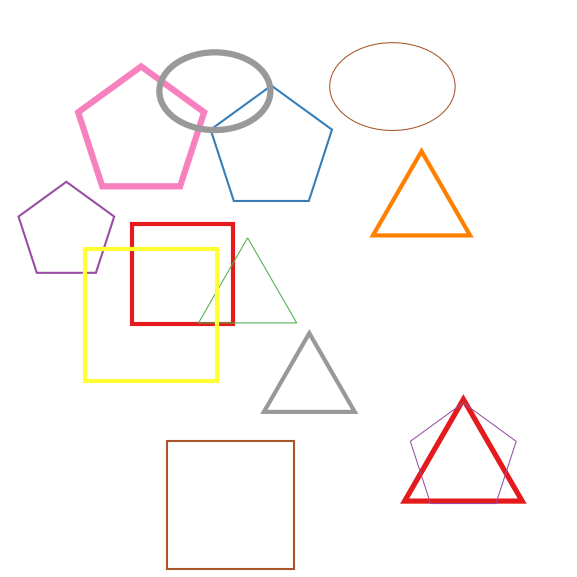[{"shape": "square", "thickness": 2, "radius": 0.44, "center": [0.316, 0.525]}, {"shape": "triangle", "thickness": 2.5, "radius": 0.59, "center": [0.802, 0.19]}, {"shape": "pentagon", "thickness": 1, "radius": 0.55, "center": [0.47, 0.741]}, {"shape": "triangle", "thickness": 0.5, "radius": 0.49, "center": [0.429, 0.489]}, {"shape": "pentagon", "thickness": 0.5, "radius": 0.48, "center": [0.802, 0.205]}, {"shape": "pentagon", "thickness": 1, "radius": 0.44, "center": [0.115, 0.597]}, {"shape": "triangle", "thickness": 2, "radius": 0.49, "center": [0.73, 0.64]}, {"shape": "square", "thickness": 2, "radius": 0.57, "center": [0.261, 0.454]}, {"shape": "oval", "thickness": 0.5, "radius": 0.54, "center": [0.68, 0.849]}, {"shape": "square", "thickness": 1, "radius": 0.55, "center": [0.399, 0.125]}, {"shape": "pentagon", "thickness": 3, "radius": 0.57, "center": [0.244, 0.769]}, {"shape": "triangle", "thickness": 2, "radius": 0.45, "center": [0.536, 0.331]}, {"shape": "oval", "thickness": 3, "radius": 0.48, "center": [0.372, 0.841]}]